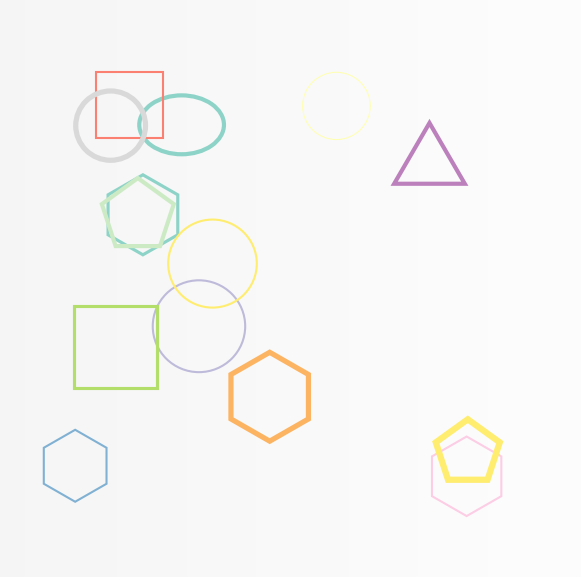[{"shape": "hexagon", "thickness": 1.5, "radius": 0.35, "center": [0.246, 0.627]}, {"shape": "oval", "thickness": 2, "radius": 0.36, "center": [0.312, 0.783]}, {"shape": "circle", "thickness": 0.5, "radius": 0.29, "center": [0.579, 0.816]}, {"shape": "circle", "thickness": 1, "radius": 0.4, "center": [0.342, 0.434]}, {"shape": "square", "thickness": 1, "radius": 0.29, "center": [0.222, 0.817]}, {"shape": "hexagon", "thickness": 1, "radius": 0.31, "center": [0.129, 0.193]}, {"shape": "hexagon", "thickness": 2.5, "radius": 0.38, "center": [0.464, 0.312]}, {"shape": "square", "thickness": 1.5, "radius": 0.36, "center": [0.199, 0.398]}, {"shape": "hexagon", "thickness": 1, "radius": 0.34, "center": [0.803, 0.174]}, {"shape": "circle", "thickness": 2.5, "radius": 0.3, "center": [0.19, 0.782]}, {"shape": "triangle", "thickness": 2, "radius": 0.35, "center": [0.739, 0.716]}, {"shape": "pentagon", "thickness": 2, "radius": 0.33, "center": [0.237, 0.626]}, {"shape": "pentagon", "thickness": 3, "radius": 0.29, "center": [0.805, 0.215]}, {"shape": "circle", "thickness": 1, "radius": 0.38, "center": [0.366, 0.543]}]